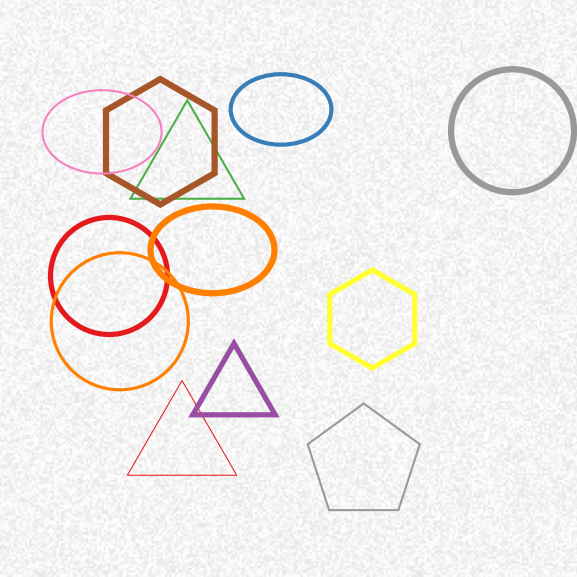[{"shape": "triangle", "thickness": 0.5, "radius": 0.55, "center": [0.315, 0.231]}, {"shape": "circle", "thickness": 2.5, "radius": 0.51, "center": [0.189, 0.521]}, {"shape": "oval", "thickness": 2, "radius": 0.44, "center": [0.487, 0.81]}, {"shape": "triangle", "thickness": 1, "radius": 0.57, "center": [0.324, 0.712]}, {"shape": "triangle", "thickness": 2.5, "radius": 0.41, "center": [0.405, 0.322]}, {"shape": "circle", "thickness": 1.5, "radius": 0.59, "center": [0.207, 0.443]}, {"shape": "oval", "thickness": 3, "radius": 0.54, "center": [0.368, 0.566]}, {"shape": "hexagon", "thickness": 2.5, "radius": 0.42, "center": [0.645, 0.447]}, {"shape": "hexagon", "thickness": 3, "radius": 0.54, "center": [0.278, 0.754]}, {"shape": "oval", "thickness": 1, "radius": 0.52, "center": [0.177, 0.771]}, {"shape": "circle", "thickness": 3, "radius": 0.53, "center": [0.888, 0.773]}, {"shape": "pentagon", "thickness": 1, "radius": 0.51, "center": [0.63, 0.198]}]